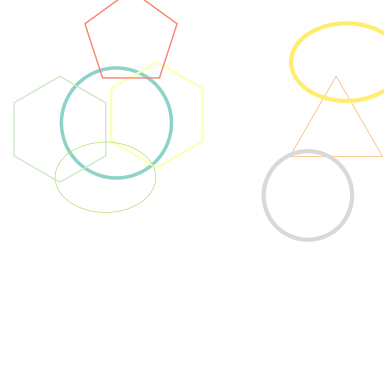[{"shape": "circle", "thickness": 2.5, "radius": 0.71, "center": [0.302, 0.681]}, {"shape": "hexagon", "thickness": 1.5, "radius": 0.69, "center": [0.408, 0.702]}, {"shape": "pentagon", "thickness": 1, "radius": 0.63, "center": [0.34, 0.899]}, {"shape": "triangle", "thickness": 0.5, "radius": 0.69, "center": [0.873, 0.663]}, {"shape": "oval", "thickness": 0.5, "radius": 0.65, "center": [0.274, 0.54]}, {"shape": "circle", "thickness": 3, "radius": 0.57, "center": [0.8, 0.492]}, {"shape": "hexagon", "thickness": 1, "radius": 0.69, "center": [0.155, 0.664]}, {"shape": "oval", "thickness": 3, "radius": 0.72, "center": [0.9, 0.839]}]